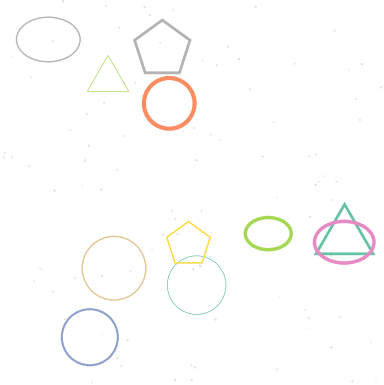[{"shape": "circle", "thickness": 0.5, "radius": 0.38, "center": [0.511, 0.259]}, {"shape": "triangle", "thickness": 2, "radius": 0.43, "center": [0.895, 0.384]}, {"shape": "circle", "thickness": 3, "radius": 0.33, "center": [0.44, 0.732]}, {"shape": "circle", "thickness": 1.5, "radius": 0.36, "center": [0.233, 0.124]}, {"shape": "oval", "thickness": 2.5, "radius": 0.39, "center": [0.894, 0.371]}, {"shape": "triangle", "thickness": 0.5, "radius": 0.31, "center": [0.281, 0.794]}, {"shape": "oval", "thickness": 2.5, "radius": 0.3, "center": [0.697, 0.393]}, {"shape": "pentagon", "thickness": 1, "radius": 0.3, "center": [0.49, 0.365]}, {"shape": "circle", "thickness": 1, "radius": 0.41, "center": [0.296, 0.303]}, {"shape": "pentagon", "thickness": 2, "radius": 0.38, "center": [0.422, 0.872]}, {"shape": "oval", "thickness": 1, "radius": 0.41, "center": [0.125, 0.897]}]